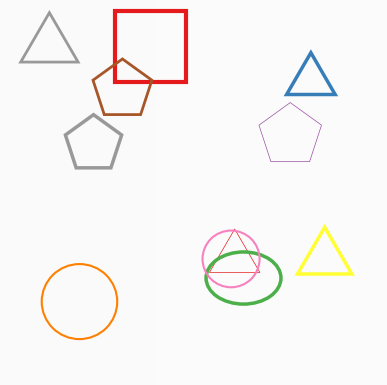[{"shape": "triangle", "thickness": 0.5, "radius": 0.38, "center": [0.606, 0.33]}, {"shape": "square", "thickness": 3, "radius": 0.46, "center": [0.388, 0.88]}, {"shape": "triangle", "thickness": 2.5, "radius": 0.36, "center": [0.802, 0.791]}, {"shape": "oval", "thickness": 2.5, "radius": 0.48, "center": [0.628, 0.278]}, {"shape": "pentagon", "thickness": 0.5, "radius": 0.42, "center": [0.749, 0.649]}, {"shape": "circle", "thickness": 1.5, "radius": 0.49, "center": [0.205, 0.217]}, {"shape": "triangle", "thickness": 2.5, "radius": 0.4, "center": [0.838, 0.329]}, {"shape": "pentagon", "thickness": 2, "radius": 0.4, "center": [0.316, 0.767]}, {"shape": "circle", "thickness": 1.5, "radius": 0.37, "center": [0.596, 0.327]}, {"shape": "pentagon", "thickness": 2.5, "radius": 0.38, "center": [0.241, 0.626]}, {"shape": "triangle", "thickness": 2, "radius": 0.43, "center": [0.127, 0.882]}]